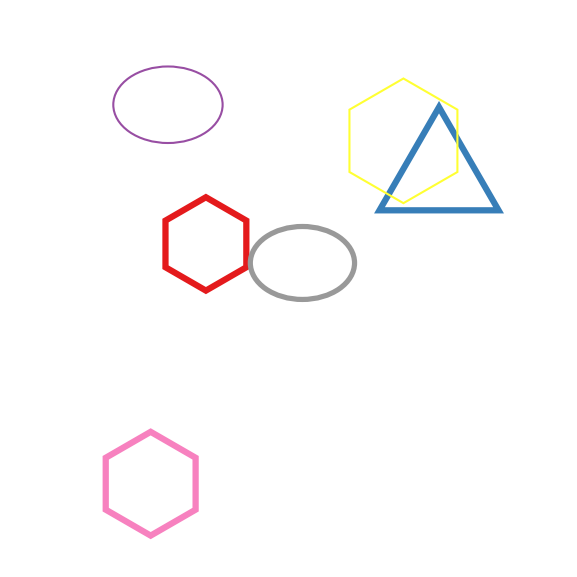[{"shape": "hexagon", "thickness": 3, "radius": 0.4, "center": [0.357, 0.577]}, {"shape": "triangle", "thickness": 3, "radius": 0.6, "center": [0.76, 0.694]}, {"shape": "oval", "thickness": 1, "radius": 0.47, "center": [0.291, 0.818]}, {"shape": "hexagon", "thickness": 1, "radius": 0.54, "center": [0.699, 0.755]}, {"shape": "hexagon", "thickness": 3, "radius": 0.45, "center": [0.261, 0.162]}, {"shape": "oval", "thickness": 2.5, "radius": 0.45, "center": [0.524, 0.544]}]